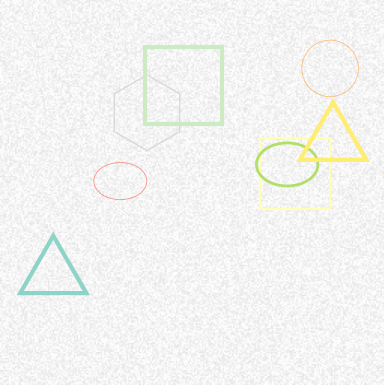[{"shape": "triangle", "thickness": 3, "radius": 0.5, "center": [0.138, 0.288]}, {"shape": "square", "thickness": 1.5, "radius": 0.46, "center": [0.766, 0.549]}, {"shape": "oval", "thickness": 0.5, "radius": 0.34, "center": [0.312, 0.53]}, {"shape": "circle", "thickness": 0.5, "radius": 0.37, "center": [0.857, 0.822]}, {"shape": "oval", "thickness": 2, "radius": 0.4, "center": [0.746, 0.573]}, {"shape": "hexagon", "thickness": 1, "radius": 0.49, "center": [0.382, 0.707]}, {"shape": "square", "thickness": 3, "radius": 0.5, "center": [0.478, 0.778]}, {"shape": "triangle", "thickness": 3, "radius": 0.5, "center": [0.865, 0.635]}]